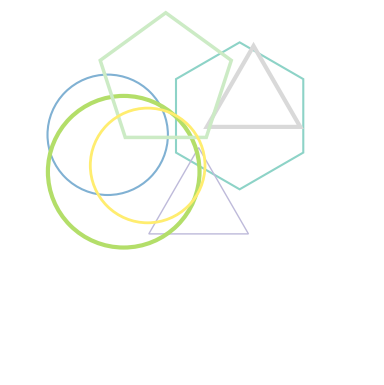[{"shape": "hexagon", "thickness": 1.5, "radius": 0.95, "center": [0.622, 0.699]}, {"shape": "triangle", "thickness": 1, "radius": 0.75, "center": [0.516, 0.467]}, {"shape": "circle", "thickness": 1.5, "radius": 0.78, "center": [0.28, 0.65]}, {"shape": "circle", "thickness": 3, "radius": 0.98, "center": [0.321, 0.554]}, {"shape": "triangle", "thickness": 3, "radius": 0.7, "center": [0.659, 0.74]}, {"shape": "pentagon", "thickness": 2.5, "radius": 0.89, "center": [0.431, 0.788]}, {"shape": "circle", "thickness": 2, "radius": 0.74, "center": [0.383, 0.57]}]